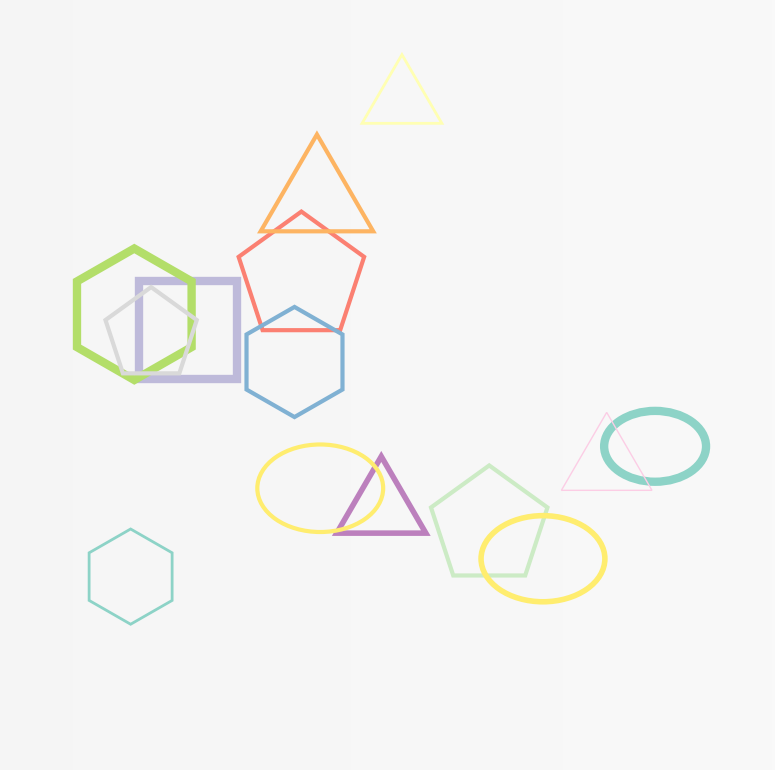[{"shape": "oval", "thickness": 3, "radius": 0.33, "center": [0.845, 0.42]}, {"shape": "hexagon", "thickness": 1, "radius": 0.31, "center": [0.169, 0.251]}, {"shape": "triangle", "thickness": 1, "radius": 0.3, "center": [0.519, 0.87]}, {"shape": "square", "thickness": 3, "radius": 0.32, "center": [0.243, 0.571]}, {"shape": "pentagon", "thickness": 1.5, "radius": 0.43, "center": [0.389, 0.64]}, {"shape": "hexagon", "thickness": 1.5, "radius": 0.36, "center": [0.38, 0.53]}, {"shape": "triangle", "thickness": 1.5, "radius": 0.42, "center": [0.409, 0.742]}, {"shape": "hexagon", "thickness": 3, "radius": 0.43, "center": [0.173, 0.592]}, {"shape": "triangle", "thickness": 0.5, "radius": 0.34, "center": [0.783, 0.397]}, {"shape": "pentagon", "thickness": 1.5, "radius": 0.31, "center": [0.195, 0.565]}, {"shape": "triangle", "thickness": 2, "radius": 0.33, "center": [0.492, 0.341]}, {"shape": "pentagon", "thickness": 1.5, "radius": 0.39, "center": [0.631, 0.317]}, {"shape": "oval", "thickness": 1.5, "radius": 0.41, "center": [0.413, 0.366]}, {"shape": "oval", "thickness": 2, "radius": 0.4, "center": [0.701, 0.274]}]